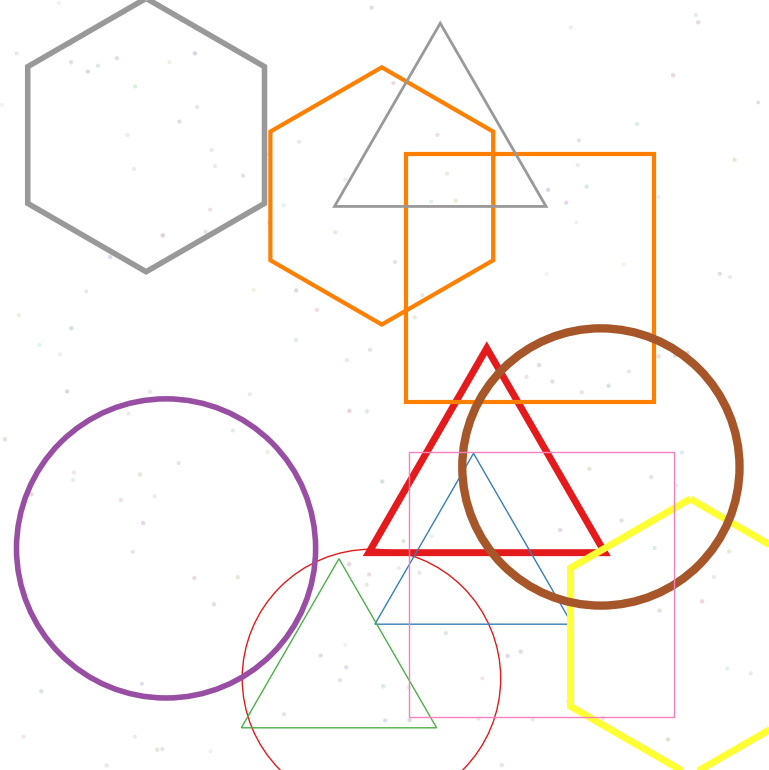[{"shape": "triangle", "thickness": 2.5, "radius": 0.88, "center": [0.632, 0.371]}, {"shape": "circle", "thickness": 0.5, "radius": 0.84, "center": [0.482, 0.119]}, {"shape": "triangle", "thickness": 0.5, "radius": 0.74, "center": [0.615, 0.263]}, {"shape": "triangle", "thickness": 0.5, "radius": 0.73, "center": [0.44, 0.128]}, {"shape": "circle", "thickness": 2, "radius": 0.97, "center": [0.216, 0.288]}, {"shape": "hexagon", "thickness": 1.5, "radius": 0.84, "center": [0.496, 0.746]}, {"shape": "square", "thickness": 1.5, "radius": 0.8, "center": [0.688, 0.639]}, {"shape": "hexagon", "thickness": 2.5, "radius": 0.9, "center": [0.897, 0.172]}, {"shape": "circle", "thickness": 3, "radius": 0.9, "center": [0.78, 0.394]}, {"shape": "square", "thickness": 0.5, "radius": 0.86, "center": [0.703, 0.241]}, {"shape": "triangle", "thickness": 1, "radius": 0.79, "center": [0.572, 0.811]}, {"shape": "hexagon", "thickness": 2, "radius": 0.89, "center": [0.19, 0.825]}]